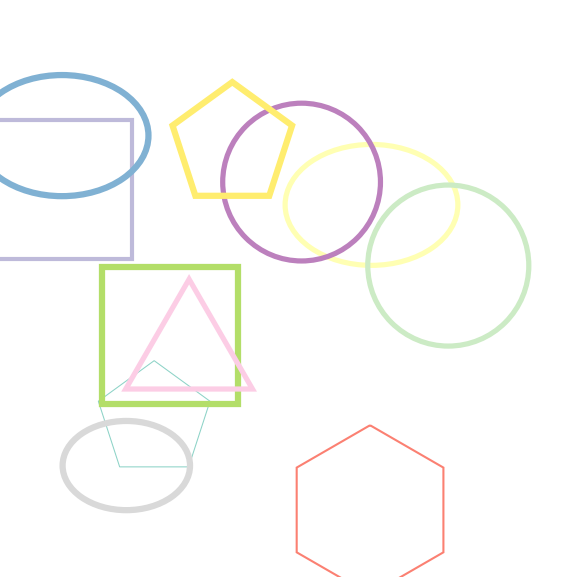[{"shape": "pentagon", "thickness": 0.5, "radius": 0.51, "center": [0.267, 0.273]}, {"shape": "oval", "thickness": 2.5, "radius": 0.75, "center": [0.643, 0.644]}, {"shape": "square", "thickness": 2, "radius": 0.6, "center": [0.108, 0.671]}, {"shape": "hexagon", "thickness": 1, "radius": 0.73, "center": [0.641, 0.116]}, {"shape": "oval", "thickness": 3, "radius": 0.75, "center": [0.107, 0.764]}, {"shape": "square", "thickness": 3, "radius": 0.59, "center": [0.295, 0.418]}, {"shape": "triangle", "thickness": 2.5, "radius": 0.63, "center": [0.327, 0.389]}, {"shape": "oval", "thickness": 3, "radius": 0.55, "center": [0.219, 0.193]}, {"shape": "circle", "thickness": 2.5, "radius": 0.68, "center": [0.522, 0.684]}, {"shape": "circle", "thickness": 2.5, "radius": 0.7, "center": [0.776, 0.539]}, {"shape": "pentagon", "thickness": 3, "radius": 0.54, "center": [0.402, 0.748]}]